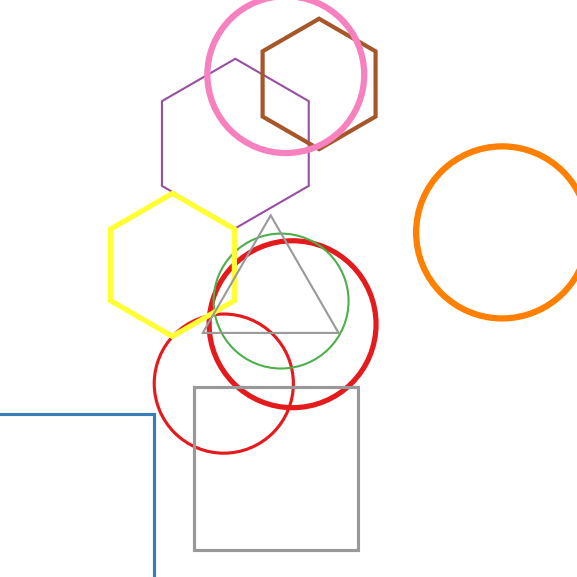[{"shape": "circle", "thickness": 2.5, "radius": 0.72, "center": [0.507, 0.438]}, {"shape": "circle", "thickness": 1.5, "radius": 0.6, "center": [0.388, 0.335]}, {"shape": "square", "thickness": 1.5, "radius": 0.72, "center": [0.123, 0.139]}, {"shape": "circle", "thickness": 1, "radius": 0.58, "center": [0.487, 0.478]}, {"shape": "hexagon", "thickness": 1, "radius": 0.73, "center": [0.408, 0.751]}, {"shape": "circle", "thickness": 3, "radius": 0.74, "center": [0.87, 0.597]}, {"shape": "hexagon", "thickness": 2.5, "radius": 0.62, "center": [0.299, 0.54]}, {"shape": "hexagon", "thickness": 2, "radius": 0.56, "center": [0.553, 0.854]}, {"shape": "circle", "thickness": 3, "radius": 0.68, "center": [0.495, 0.87]}, {"shape": "triangle", "thickness": 1, "radius": 0.68, "center": [0.469, 0.491]}, {"shape": "square", "thickness": 1.5, "radius": 0.71, "center": [0.478, 0.188]}]